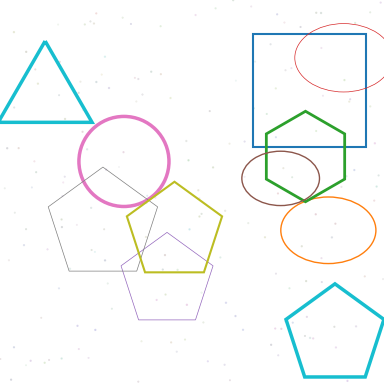[{"shape": "square", "thickness": 1.5, "radius": 0.73, "center": [0.803, 0.764]}, {"shape": "oval", "thickness": 1, "radius": 0.62, "center": [0.853, 0.402]}, {"shape": "hexagon", "thickness": 2, "radius": 0.59, "center": [0.794, 0.594]}, {"shape": "oval", "thickness": 0.5, "radius": 0.63, "center": [0.893, 0.85]}, {"shape": "pentagon", "thickness": 0.5, "radius": 0.63, "center": [0.434, 0.271]}, {"shape": "oval", "thickness": 1, "radius": 0.5, "center": [0.729, 0.537]}, {"shape": "circle", "thickness": 2.5, "radius": 0.58, "center": [0.322, 0.581]}, {"shape": "pentagon", "thickness": 0.5, "radius": 0.75, "center": [0.267, 0.417]}, {"shape": "pentagon", "thickness": 1.5, "radius": 0.65, "center": [0.453, 0.398]}, {"shape": "pentagon", "thickness": 2.5, "radius": 0.67, "center": [0.87, 0.129]}, {"shape": "triangle", "thickness": 2.5, "radius": 0.7, "center": [0.117, 0.753]}]